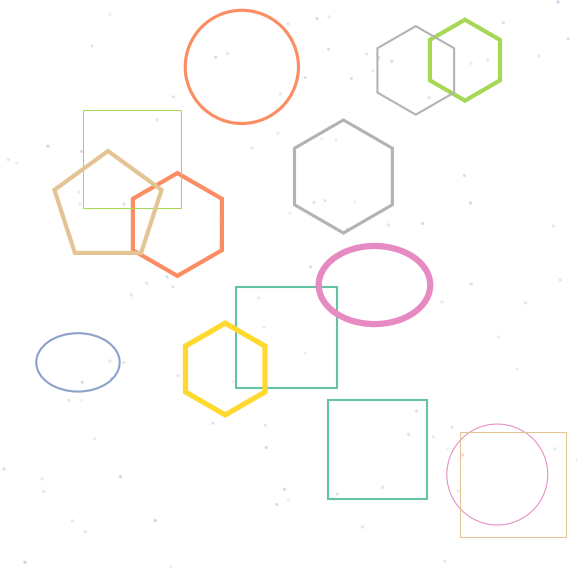[{"shape": "square", "thickness": 1, "radius": 0.43, "center": [0.654, 0.221]}, {"shape": "square", "thickness": 1, "radius": 0.44, "center": [0.496, 0.414]}, {"shape": "hexagon", "thickness": 2, "radius": 0.45, "center": [0.307, 0.61]}, {"shape": "circle", "thickness": 1.5, "radius": 0.49, "center": [0.419, 0.883]}, {"shape": "oval", "thickness": 1, "radius": 0.36, "center": [0.135, 0.372]}, {"shape": "oval", "thickness": 3, "radius": 0.48, "center": [0.648, 0.506]}, {"shape": "circle", "thickness": 0.5, "radius": 0.44, "center": [0.861, 0.177]}, {"shape": "hexagon", "thickness": 2, "radius": 0.35, "center": [0.805, 0.895]}, {"shape": "square", "thickness": 0.5, "radius": 0.42, "center": [0.229, 0.724]}, {"shape": "hexagon", "thickness": 2.5, "radius": 0.4, "center": [0.39, 0.36]}, {"shape": "square", "thickness": 0.5, "radius": 0.45, "center": [0.888, 0.16]}, {"shape": "pentagon", "thickness": 2, "radius": 0.49, "center": [0.187, 0.64]}, {"shape": "hexagon", "thickness": 1.5, "radius": 0.49, "center": [0.595, 0.694]}, {"shape": "hexagon", "thickness": 1, "radius": 0.38, "center": [0.72, 0.877]}]